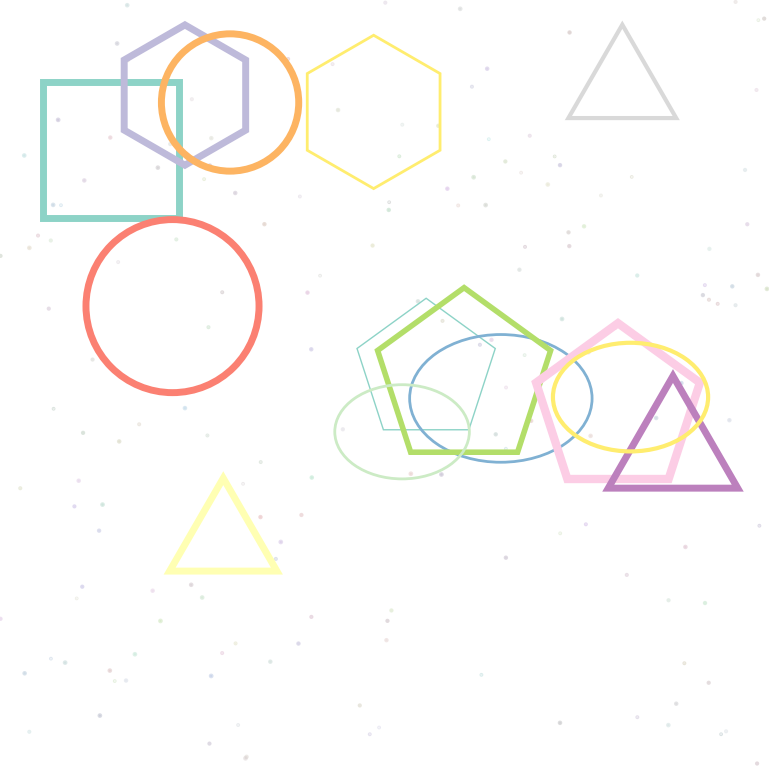[{"shape": "pentagon", "thickness": 0.5, "radius": 0.47, "center": [0.553, 0.518]}, {"shape": "square", "thickness": 2.5, "radius": 0.44, "center": [0.144, 0.806]}, {"shape": "triangle", "thickness": 2.5, "radius": 0.4, "center": [0.29, 0.299]}, {"shape": "hexagon", "thickness": 2.5, "radius": 0.46, "center": [0.24, 0.877]}, {"shape": "circle", "thickness": 2.5, "radius": 0.56, "center": [0.224, 0.602]}, {"shape": "oval", "thickness": 1, "radius": 0.59, "center": [0.65, 0.483]}, {"shape": "circle", "thickness": 2.5, "radius": 0.45, "center": [0.299, 0.867]}, {"shape": "pentagon", "thickness": 2, "radius": 0.59, "center": [0.603, 0.508]}, {"shape": "pentagon", "thickness": 3, "radius": 0.56, "center": [0.803, 0.468]}, {"shape": "triangle", "thickness": 1.5, "radius": 0.4, "center": [0.808, 0.887]}, {"shape": "triangle", "thickness": 2.5, "radius": 0.49, "center": [0.874, 0.415]}, {"shape": "oval", "thickness": 1, "radius": 0.44, "center": [0.522, 0.439]}, {"shape": "hexagon", "thickness": 1, "radius": 0.5, "center": [0.485, 0.855]}, {"shape": "oval", "thickness": 1.5, "radius": 0.5, "center": [0.819, 0.484]}]